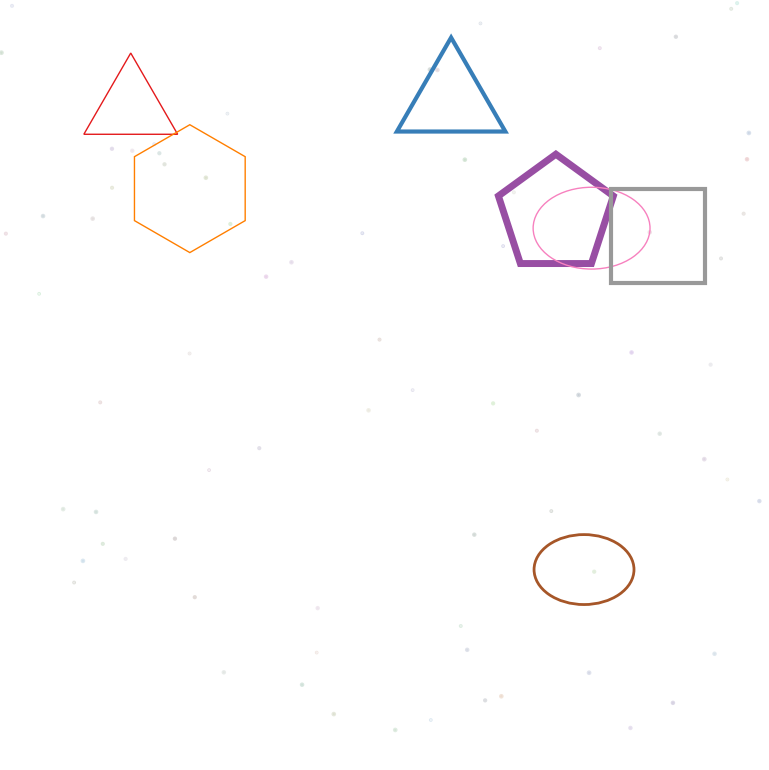[{"shape": "triangle", "thickness": 0.5, "radius": 0.35, "center": [0.17, 0.861]}, {"shape": "triangle", "thickness": 1.5, "radius": 0.41, "center": [0.586, 0.87]}, {"shape": "pentagon", "thickness": 2.5, "radius": 0.39, "center": [0.722, 0.721]}, {"shape": "hexagon", "thickness": 0.5, "radius": 0.42, "center": [0.247, 0.755]}, {"shape": "oval", "thickness": 1, "radius": 0.32, "center": [0.758, 0.26]}, {"shape": "oval", "thickness": 0.5, "radius": 0.38, "center": [0.768, 0.704]}, {"shape": "square", "thickness": 1.5, "radius": 0.31, "center": [0.855, 0.694]}]